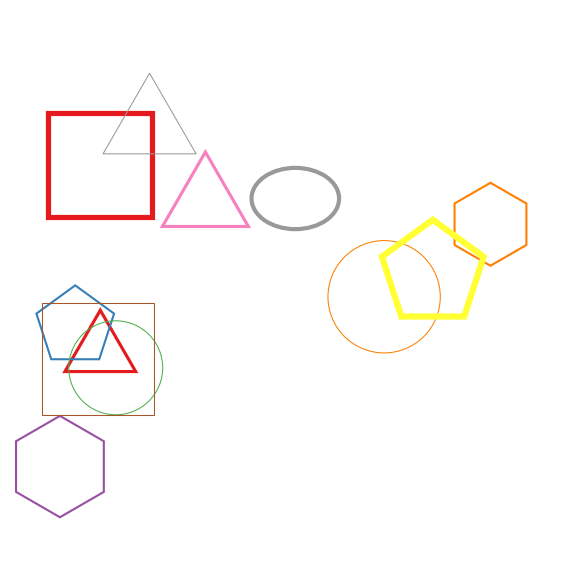[{"shape": "triangle", "thickness": 1.5, "radius": 0.35, "center": [0.174, 0.391]}, {"shape": "square", "thickness": 2.5, "radius": 0.45, "center": [0.173, 0.714]}, {"shape": "pentagon", "thickness": 1, "radius": 0.35, "center": [0.13, 0.434]}, {"shape": "circle", "thickness": 0.5, "radius": 0.41, "center": [0.2, 0.362]}, {"shape": "hexagon", "thickness": 1, "radius": 0.44, "center": [0.104, 0.191]}, {"shape": "circle", "thickness": 0.5, "radius": 0.49, "center": [0.665, 0.485]}, {"shape": "hexagon", "thickness": 1, "radius": 0.36, "center": [0.849, 0.611]}, {"shape": "pentagon", "thickness": 3, "radius": 0.46, "center": [0.749, 0.526]}, {"shape": "square", "thickness": 0.5, "radius": 0.49, "center": [0.17, 0.378]}, {"shape": "triangle", "thickness": 1.5, "radius": 0.43, "center": [0.356, 0.65]}, {"shape": "oval", "thickness": 2, "radius": 0.38, "center": [0.511, 0.655]}, {"shape": "triangle", "thickness": 0.5, "radius": 0.47, "center": [0.259, 0.779]}]